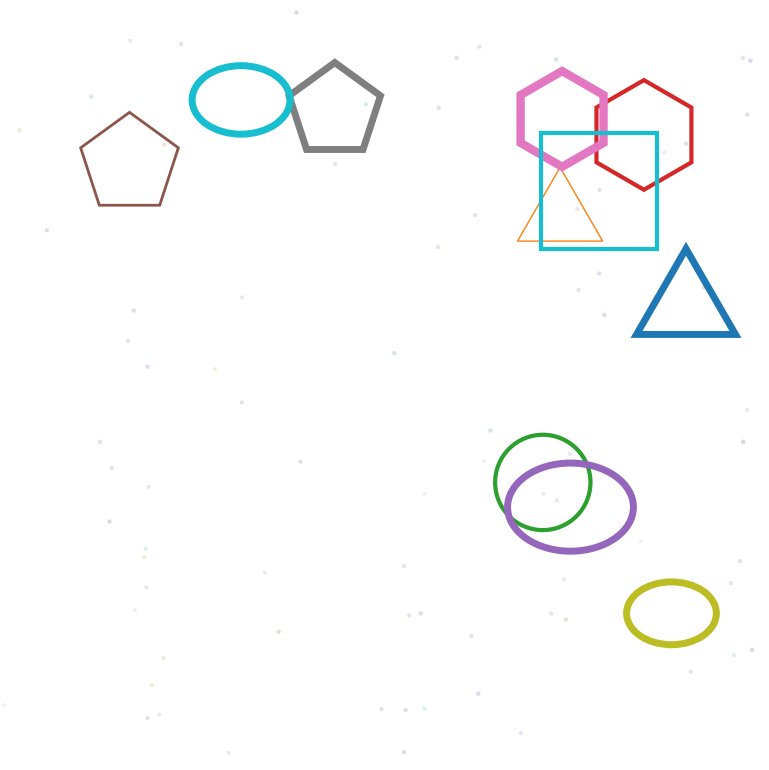[{"shape": "triangle", "thickness": 2.5, "radius": 0.37, "center": [0.891, 0.603]}, {"shape": "triangle", "thickness": 0.5, "radius": 0.32, "center": [0.727, 0.719]}, {"shape": "circle", "thickness": 1.5, "radius": 0.31, "center": [0.705, 0.373]}, {"shape": "hexagon", "thickness": 1.5, "radius": 0.36, "center": [0.836, 0.825]}, {"shape": "oval", "thickness": 2.5, "radius": 0.41, "center": [0.741, 0.341]}, {"shape": "pentagon", "thickness": 1, "radius": 0.33, "center": [0.168, 0.787]}, {"shape": "hexagon", "thickness": 3, "radius": 0.31, "center": [0.73, 0.846]}, {"shape": "pentagon", "thickness": 2.5, "radius": 0.31, "center": [0.435, 0.856]}, {"shape": "oval", "thickness": 2.5, "radius": 0.29, "center": [0.872, 0.203]}, {"shape": "oval", "thickness": 2.5, "radius": 0.32, "center": [0.313, 0.87]}, {"shape": "square", "thickness": 1.5, "radius": 0.38, "center": [0.778, 0.752]}]